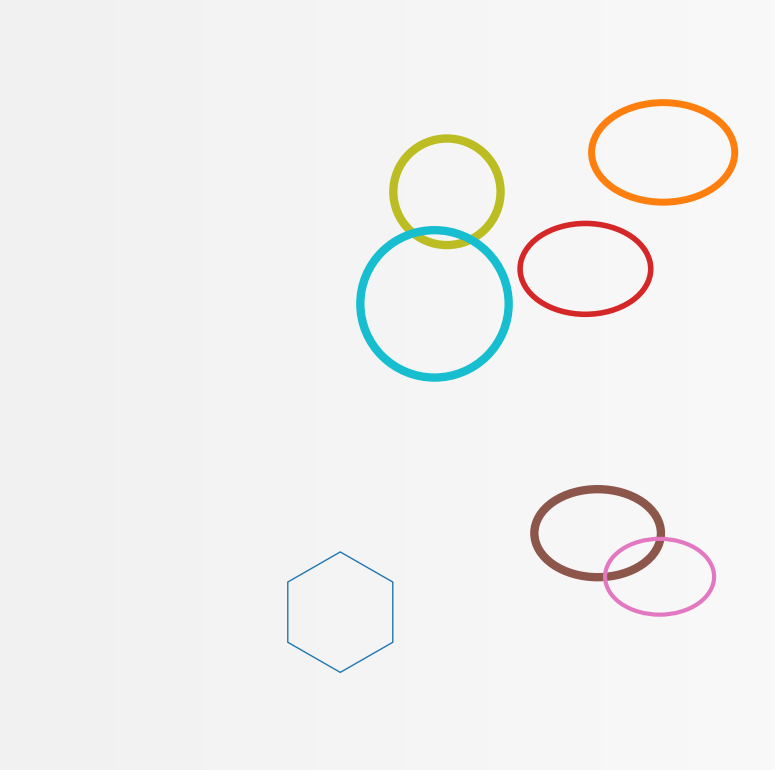[{"shape": "hexagon", "thickness": 0.5, "radius": 0.39, "center": [0.439, 0.205]}, {"shape": "oval", "thickness": 2.5, "radius": 0.46, "center": [0.856, 0.802]}, {"shape": "oval", "thickness": 2, "radius": 0.42, "center": [0.755, 0.651]}, {"shape": "oval", "thickness": 3, "radius": 0.41, "center": [0.771, 0.308]}, {"shape": "oval", "thickness": 1.5, "radius": 0.35, "center": [0.851, 0.251]}, {"shape": "circle", "thickness": 3, "radius": 0.35, "center": [0.577, 0.751]}, {"shape": "circle", "thickness": 3, "radius": 0.48, "center": [0.561, 0.605]}]